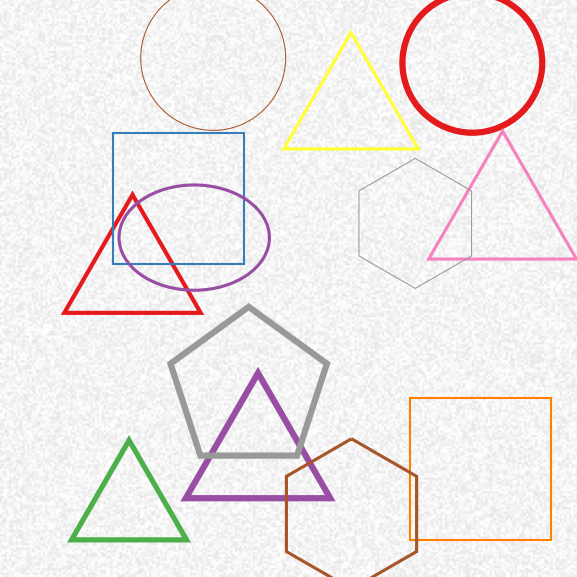[{"shape": "circle", "thickness": 3, "radius": 0.61, "center": [0.818, 0.89]}, {"shape": "triangle", "thickness": 2, "radius": 0.68, "center": [0.229, 0.526]}, {"shape": "square", "thickness": 1, "radius": 0.56, "center": [0.309, 0.655]}, {"shape": "triangle", "thickness": 2.5, "radius": 0.57, "center": [0.223, 0.122]}, {"shape": "oval", "thickness": 1.5, "radius": 0.65, "center": [0.336, 0.588]}, {"shape": "triangle", "thickness": 3, "radius": 0.72, "center": [0.447, 0.209]}, {"shape": "square", "thickness": 1, "radius": 0.61, "center": [0.832, 0.187]}, {"shape": "triangle", "thickness": 1.5, "radius": 0.67, "center": [0.608, 0.808]}, {"shape": "hexagon", "thickness": 1.5, "radius": 0.65, "center": [0.609, 0.109]}, {"shape": "circle", "thickness": 0.5, "radius": 0.63, "center": [0.369, 0.899]}, {"shape": "triangle", "thickness": 1.5, "radius": 0.74, "center": [0.87, 0.624]}, {"shape": "pentagon", "thickness": 3, "radius": 0.71, "center": [0.431, 0.325]}, {"shape": "hexagon", "thickness": 0.5, "radius": 0.56, "center": [0.719, 0.612]}]